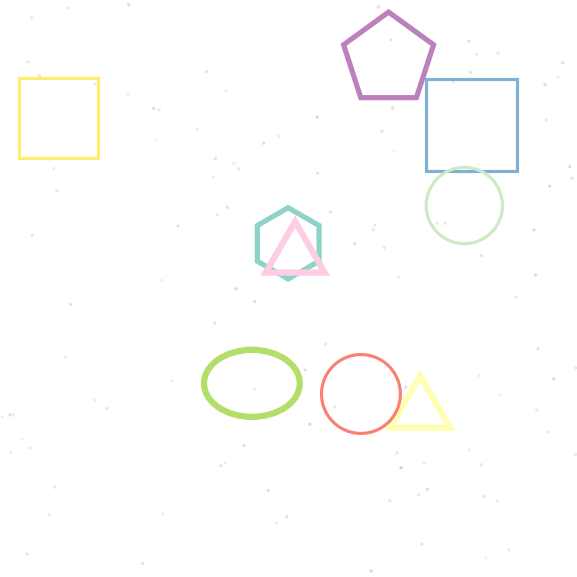[{"shape": "hexagon", "thickness": 2.5, "radius": 0.31, "center": [0.499, 0.578]}, {"shape": "triangle", "thickness": 3, "radius": 0.3, "center": [0.727, 0.288]}, {"shape": "circle", "thickness": 1.5, "radius": 0.34, "center": [0.625, 0.317]}, {"shape": "square", "thickness": 1.5, "radius": 0.39, "center": [0.817, 0.783]}, {"shape": "oval", "thickness": 3, "radius": 0.41, "center": [0.436, 0.335]}, {"shape": "triangle", "thickness": 3, "radius": 0.29, "center": [0.511, 0.557]}, {"shape": "pentagon", "thickness": 2.5, "radius": 0.41, "center": [0.673, 0.896]}, {"shape": "circle", "thickness": 1.5, "radius": 0.33, "center": [0.804, 0.643]}, {"shape": "square", "thickness": 1.5, "radius": 0.34, "center": [0.101, 0.795]}]